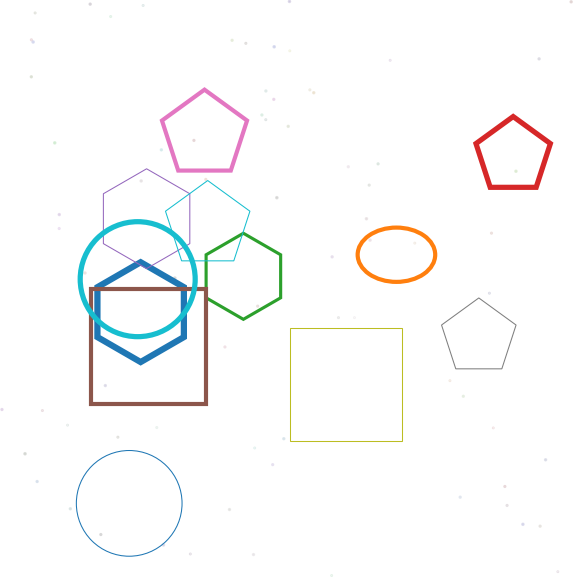[{"shape": "circle", "thickness": 0.5, "radius": 0.46, "center": [0.224, 0.128]}, {"shape": "hexagon", "thickness": 3, "radius": 0.43, "center": [0.244, 0.459]}, {"shape": "oval", "thickness": 2, "radius": 0.34, "center": [0.686, 0.558]}, {"shape": "hexagon", "thickness": 1.5, "radius": 0.37, "center": [0.421, 0.521]}, {"shape": "pentagon", "thickness": 2.5, "radius": 0.34, "center": [0.889, 0.73]}, {"shape": "hexagon", "thickness": 0.5, "radius": 0.43, "center": [0.254, 0.62]}, {"shape": "square", "thickness": 2, "radius": 0.5, "center": [0.257, 0.399]}, {"shape": "pentagon", "thickness": 2, "radius": 0.39, "center": [0.354, 0.766]}, {"shape": "pentagon", "thickness": 0.5, "radius": 0.34, "center": [0.829, 0.415]}, {"shape": "square", "thickness": 0.5, "radius": 0.49, "center": [0.599, 0.333]}, {"shape": "pentagon", "thickness": 0.5, "radius": 0.38, "center": [0.36, 0.61]}, {"shape": "circle", "thickness": 2.5, "radius": 0.5, "center": [0.238, 0.516]}]